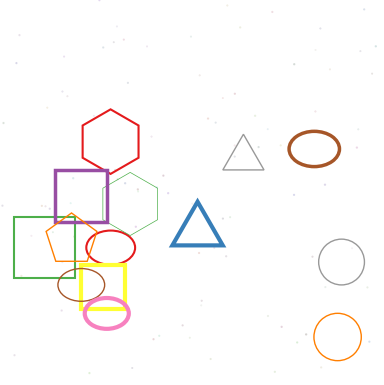[{"shape": "oval", "thickness": 1.5, "radius": 0.32, "center": [0.288, 0.357]}, {"shape": "hexagon", "thickness": 1.5, "radius": 0.42, "center": [0.287, 0.632]}, {"shape": "triangle", "thickness": 3, "radius": 0.38, "center": [0.513, 0.4]}, {"shape": "square", "thickness": 1.5, "radius": 0.39, "center": [0.116, 0.357]}, {"shape": "hexagon", "thickness": 0.5, "radius": 0.41, "center": [0.338, 0.47]}, {"shape": "square", "thickness": 2.5, "radius": 0.34, "center": [0.211, 0.49]}, {"shape": "pentagon", "thickness": 1, "radius": 0.35, "center": [0.186, 0.377]}, {"shape": "circle", "thickness": 1, "radius": 0.31, "center": [0.877, 0.125]}, {"shape": "square", "thickness": 3, "radius": 0.29, "center": [0.267, 0.254]}, {"shape": "oval", "thickness": 2.5, "radius": 0.33, "center": [0.816, 0.613]}, {"shape": "oval", "thickness": 1, "radius": 0.3, "center": [0.211, 0.26]}, {"shape": "oval", "thickness": 3, "radius": 0.29, "center": [0.277, 0.186]}, {"shape": "triangle", "thickness": 1, "radius": 0.31, "center": [0.632, 0.59]}, {"shape": "circle", "thickness": 1, "radius": 0.3, "center": [0.887, 0.319]}]